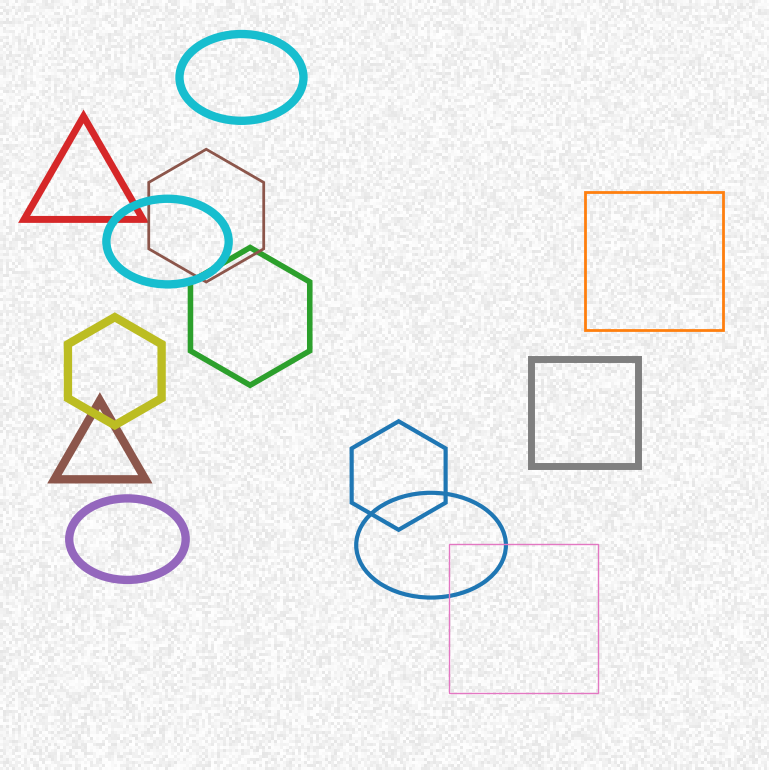[{"shape": "oval", "thickness": 1.5, "radius": 0.49, "center": [0.56, 0.292]}, {"shape": "hexagon", "thickness": 1.5, "radius": 0.35, "center": [0.518, 0.382]}, {"shape": "square", "thickness": 1, "radius": 0.45, "center": [0.849, 0.661]}, {"shape": "hexagon", "thickness": 2, "radius": 0.45, "center": [0.325, 0.589]}, {"shape": "triangle", "thickness": 2.5, "radius": 0.45, "center": [0.109, 0.76]}, {"shape": "oval", "thickness": 3, "radius": 0.38, "center": [0.166, 0.3]}, {"shape": "triangle", "thickness": 3, "radius": 0.34, "center": [0.13, 0.412]}, {"shape": "hexagon", "thickness": 1, "radius": 0.43, "center": [0.268, 0.72]}, {"shape": "square", "thickness": 0.5, "radius": 0.48, "center": [0.68, 0.197]}, {"shape": "square", "thickness": 2.5, "radius": 0.35, "center": [0.759, 0.465]}, {"shape": "hexagon", "thickness": 3, "radius": 0.35, "center": [0.149, 0.518]}, {"shape": "oval", "thickness": 3, "radius": 0.4, "center": [0.314, 0.899]}, {"shape": "oval", "thickness": 3, "radius": 0.4, "center": [0.218, 0.686]}]